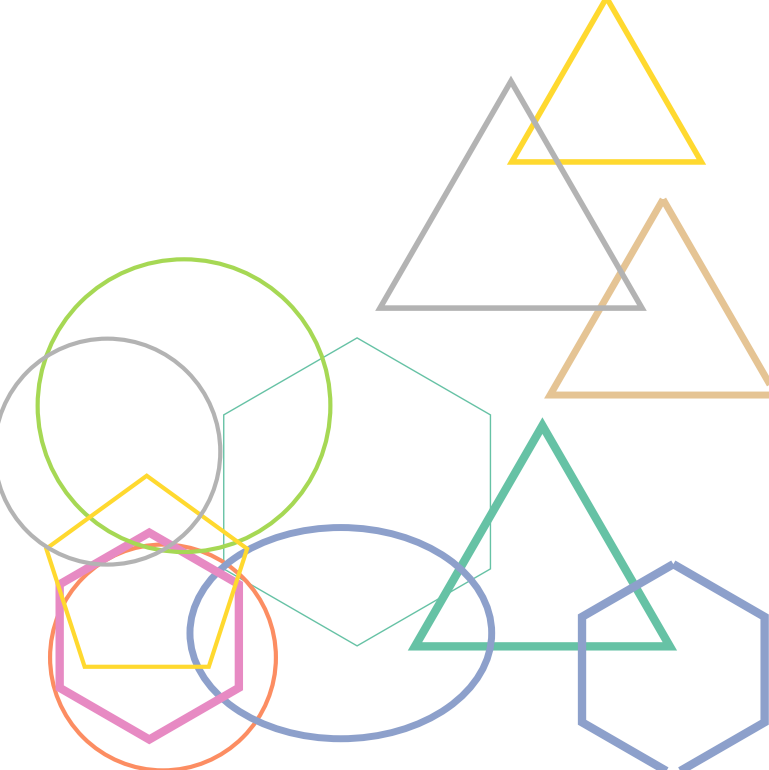[{"shape": "hexagon", "thickness": 0.5, "radius": 1.0, "center": [0.464, 0.361]}, {"shape": "triangle", "thickness": 3, "radius": 0.96, "center": [0.704, 0.256]}, {"shape": "circle", "thickness": 1.5, "radius": 0.73, "center": [0.212, 0.146]}, {"shape": "hexagon", "thickness": 3, "radius": 0.68, "center": [0.874, 0.13]}, {"shape": "oval", "thickness": 2.5, "radius": 0.98, "center": [0.443, 0.178]}, {"shape": "hexagon", "thickness": 3, "radius": 0.67, "center": [0.194, 0.174]}, {"shape": "circle", "thickness": 1.5, "radius": 0.95, "center": [0.239, 0.473]}, {"shape": "pentagon", "thickness": 1.5, "radius": 0.69, "center": [0.191, 0.245]}, {"shape": "triangle", "thickness": 2, "radius": 0.71, "center": [0.788, 0.861]}, {"shape": "triangle", "thickness": 2.5, "radius": 0.85, "center": [0.861, 0.572]}, {"shape": "triangle", "thickness": 2, "radius": 0.98, "center": [0.664, 0.698]}, {"shape": "circle", "thickness": 1.5, "radius": 0.73, "center": [0.139, 0.413]}]